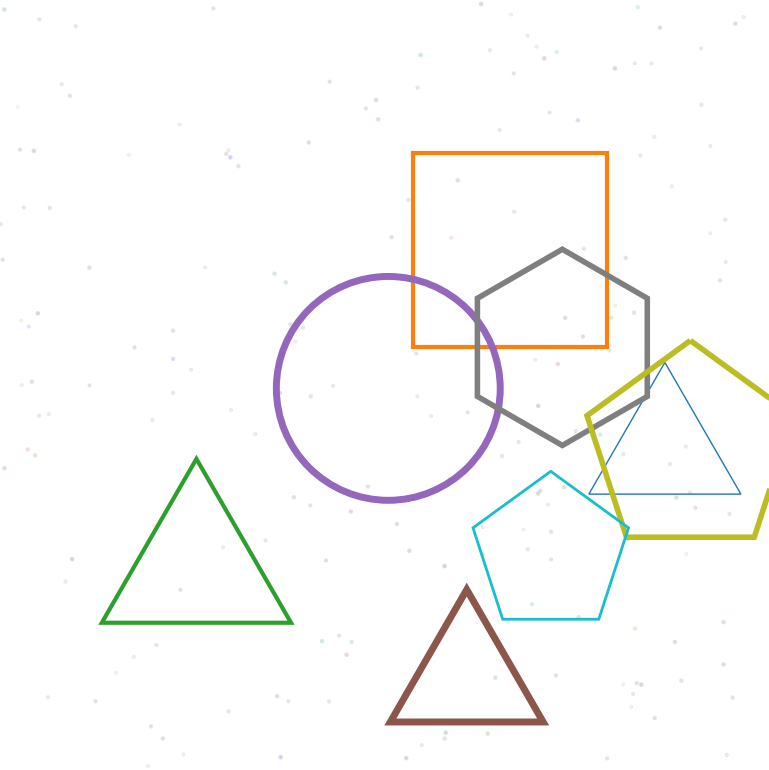[{"shape": "triangle", "thickness": 0.5, "radius": 0.57, "center": [0.863, 0.415]}, {"shape": "square", "thickness": 1.5, "radius": 0.63, "center": [0.663, 0.675]}, {"shape": "triangle", "thickness": 1.5, "radius": 0.71, "center": [0.255, 0.262]}, {"shape": "circle", "thickness": 2.5, "radius": 0.73, "center": [0.504, 0.496]}, {"shape": "triangle", "thickness": 2.5, "radius": 0.57, "center": [0.606, 0.12]}, {"shape": "hexagon", "thickness": 2, "radius": 0.64, "center": [0.73, 0.549]}, {"shape": "pentagon", "thickness": 2, "radius": 0.71, "center": [0.897, 0.417]}, {"shape": "pentagon", "thickness": 1, "radius": 0.53, "center": [0.715, 0.282]}]